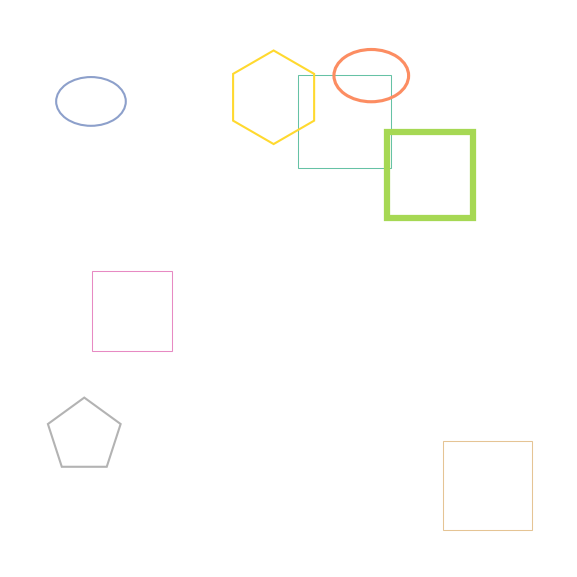[{"shape": "square", "thickness": 0.5, "radius": 0.4, "center": [0.596, 0.789]}, {"shape": "oval", "thickness": 1.5, "radius": 0.32, "center": [0.643, 0.868]}, {"shape": "oval", "thickness": 1, "radius": 0.3, "center": [0.158, 0.823]}, {"shape": "square", "thickness": 0.5, "radius": 0.35, "center": [0.228, 0.46]}, {"shape": "square", "thickness": 3, "radius": 0.37, "center": [0.745, 0.697]}, {"shape": "hexagon", "thickness": 1, "radius": 0.41, "center": [0.474, 0.831]}, {"shape": "square", "thickness": 0.5, "radius": 0.38, "center": [0.844, 0.158]}, {"shape": "pentagon", "thickness": 1, "radius": 0.33, "center": [0.146, 0.244]}]